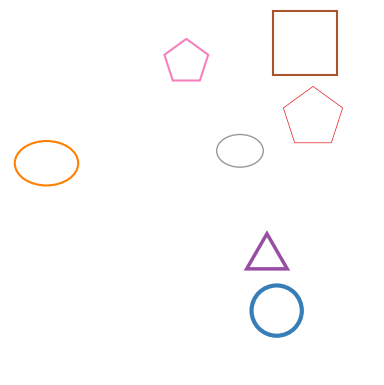[{"shape": "pentagon", "thickness": 0.5, "radius": 0.4, "center": [0.813, 0.695]}, {"shape": "circle", "thickness": 3, "radius": 0.33, "center": [0.719, 0.193]}, {"shape": "triangle", "thickness": 2.5, "radius": 0.3, "center": [0.693, 0.332]}, {"shape": "oval", "thickness": 1.5, "radius": 0.41, "center": [0.121, 0.576]}, {"shape": "square", "thickness": 1.5, "radius": 0.41, "center": [0.792, 0.888]}, {"shape": "pentagon", "thickness": 1.5, "radius": 0.3, "center": [0.484, 0.839]}, {"shape": "oval", "thickness": 1, "radius": 0.3, "center": [0.623, 0.608]}]